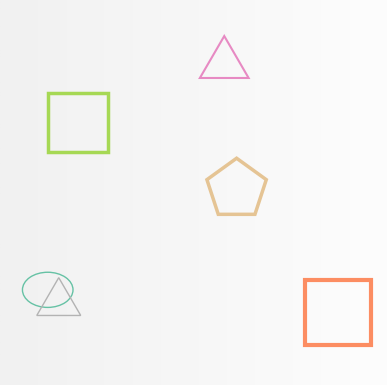[{"shape": "oval", "thickness": 1, "radius": 0.33, "center": [0.123, 0.247]}, {"shape": "square", "thickness": 3, "radius": 0.42, "center": [0.872, 0.188]}, {"shape": "triangle", "thickness": 1.5, "radius": 0.36, "center": [0.579, 0.834]}, {"shape": "square", "thickness": 2.5, "radius": 0.39, "center": [0.201, 0.681]}, {"shape": "pentagon", "thickness": 2.5, "radius": 0.4, "center": [0.611, 0.508]}, {"shape": "triangle", "thickness": 1, "radius": 0.33, "center": [0.152, 0.213]}]